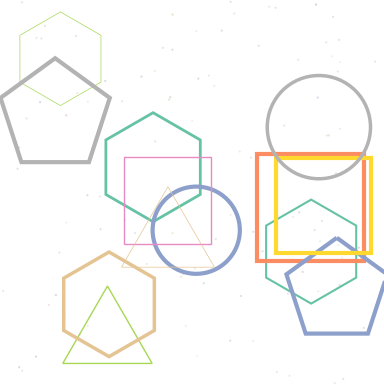[{"shape": "hexagon", "thickness": 2, "radius": 0.71, "center": [0.398, 0.566]}, {"shape": "hexagon", "thickness": 1.5, "radius": 0.68, "center": [0.808, 0.346]}, {"shape": "square", "thickness": 3, "radius": 0.69, "center": [0.806, 0.461]}, {"shape": "pentagon", "thickness": 3, "radius": 0.69, "center": [0.875, 0.245]}, {"shape": "circle", "thickness": 3, "radius": 0.57, "center": [0.51, 0.402]}, {"shape": "square", "thickness": 1, "radius": 0.57, "center": [0.435, 0.48]}, {"shape": "triangle", "thickness": 1, "radius": 0.67, "center": [0.279, 0.123]}, {"shape": "hexagon", "thickness": 0.5, "radius": 0.61, "center": [0.157, 0.847]}, {"shape": "square", "thickness": 3, "radius": 0.62, "center": [0.84, 0.465]}, {"shape": "triangle", "thickness": 0.5, "radius": 0.7, "center": [0.436, 0.376]}, {"shape": "hexagon", "thickness": 2.5, "radius": 0.68, "center": [0.283, 0.21]}, {"shape": "circle", "thickness": 2.5, "radius": 0.67, "center": [0.828, 0.67]}, {"shape": "pentagon", "thickness": 3, "radius": 0.75, "center": [0.143, 0.7]}]